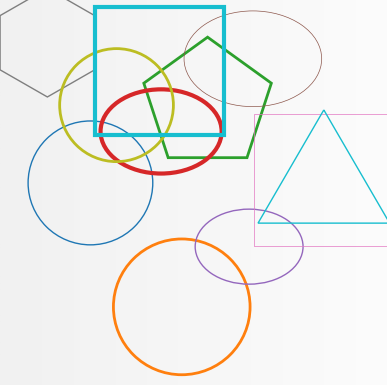[{"shape": "circle", "thickness": 1, "radius": 0.8, "center": [0.233, 0.525]}, {"shape": "circle", "thickness": 2, "radius": 0.88, "center": [0.469, 0.203]}, {"shape": "pentagon", "thickness": 2, "radius": 0.87, "center": [0.536, 0.73]}, {"shape": "oval", "thickness": 3, "radius": 0.78, "center": [0.416, 0.659]}, {"shape": "oval", "thickness": 1, "radius": 0.7, "center": [0.643, 0.359]}, {"shape": "oval", "thickness": 0.5, "radius": 0.89, "center": [0.653, 0.847]}, {"shape": "square", "thickness": 0.5, "radius": 0.86, "center": [0.829, 0.532]}, {"shape": "hexagon", "thickness": 1, "radius": 0.7, "center": [0.122, 0.889]}, {"shape": "circle", "thickness": 2, "radius": 0.73, "center": [0.301, 0.727]}, {"shape": "square", "thickness": 3, "radius": 0.83, "center": [0.412, 0.816]}, {"shape": "triangle", "thickness": 1, "radius": 0.98, "center": [0.836, 0.518]}]